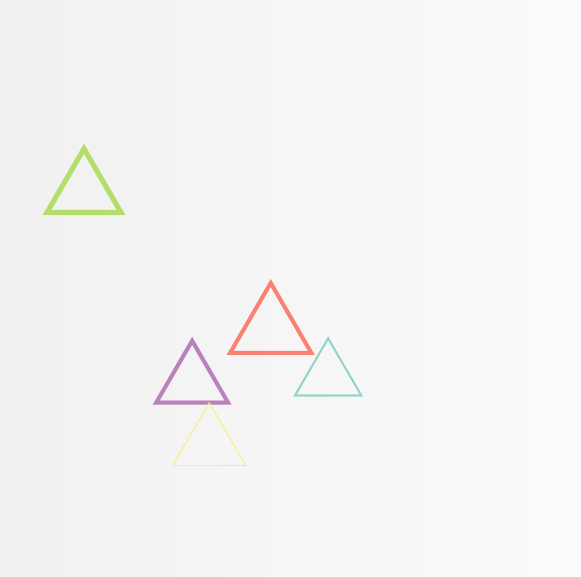[{"shape": "triangle", "thickness": 1, "radius": 0.33, "center": [0.565, 0.347]}, {"shape": "triangle", "thickness": 2, "radius": 0.4, "center": [0.466, 0.428]}, {"shape": "triangle", "thickness": 2.5, "radius": 0.37, "center": [0.145, 0.668]}, {"shape": "triangle", "thickness": 2, "radius": 0.36, "center": [0.331, 0.338]}, {"shape": "triangle", "thickness": 0.5, "radius": 0.36, "center": [0.36, 0.229]}]